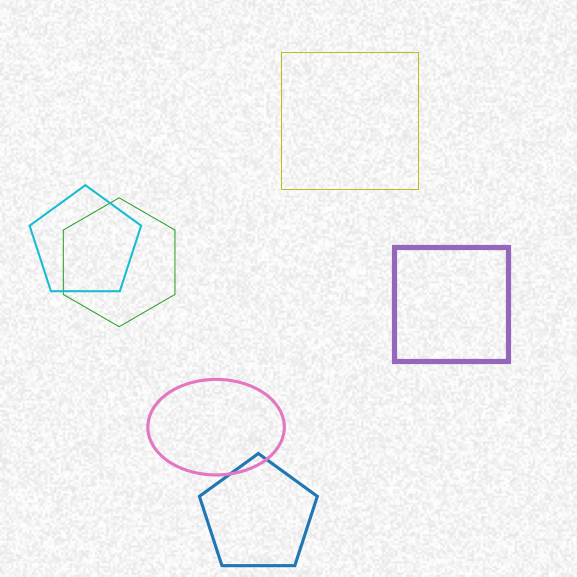[{"shape": "pentagon", "thickness": 1.5, "radius": 0.54, "center": [0.447, 0.106]}, {"shape": "hexagon", "thickness": 0.5, "radius": 0.56, "center": [0.206, 0.545]}, {"shape": "square", "thickness": 2.5, "radius": 0.49, "center": [0.78, 0.472]}, {"shape": "oval", "thickness": 1.5, "radius": 0.59, "center": [0.374, 0.259]}, {"shape": "square", "thickness": 0.5, "radius": 0.59, "center": [0.605, 0.79]}, {"shape": "pentagon", "thickness": 1, "radius": 0.51, "center": [0.148, 0.577]}]